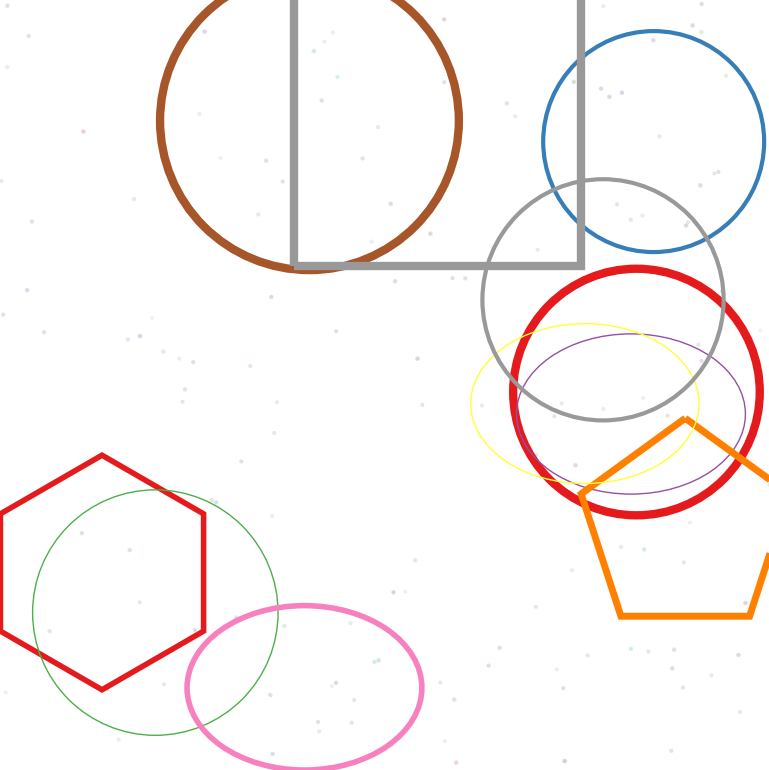[{"shape": "circle", "thickness": 3, "radius": 0.8, "center": [0.827, 0.491]}, {"shape": "hexagon", "thickness": 2, "radius": 0.76, "center": [0.132, 0.257]}, {"shape": "circle", "thickness": 1.5, "radius": 0.72, "center": [0.849, 0.816]}, {"shape": "circle", "thickness": 0.5, "radius": 0.8, "center": [0.202, 0.204]}, {"shape": "oval", "thickness": 0.5, "radius": 0.74, "center": [0.819, 0.462]}, {"shape": "pentagon", "thickness": 2.5, "radius": 0.71, "center": [0.89, 0.315]}, {"shape": "oval", "thickness": 0.5, "radius": 0.74, "center": [0.76, 0.476]}, {"shape": "circle", "thickness": 3, "radius": 0.97, "center": [0.402, 0.843]}, {"shape": "oval", "thickness": 2, "radius": 0.76, "center": [0.395, 0.107]}, {"shape": "circle", "thickness": 1.5, "radius": 0.78, "center": [0.783, 0.611]}, {"shape": "square", "thickness": 3, "radius": 0.93, "center": [0.568, 0.841]}]